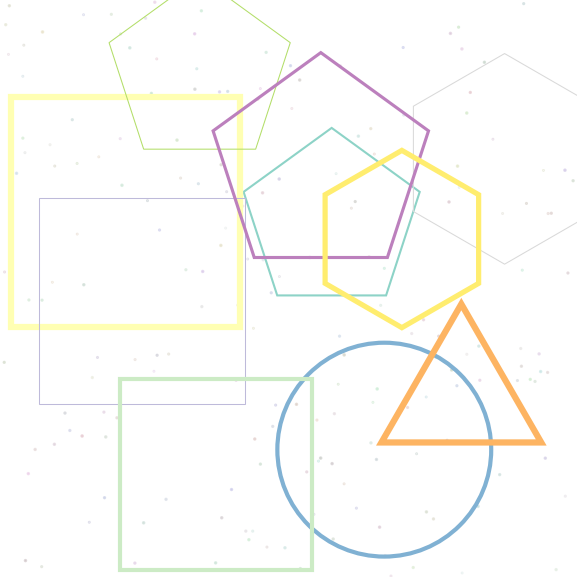[{"shape": "pentagon", "thickness": 1, "radius": 0.8, "center": [0.574, 0.617]}, {"shape": "square", "thickness": 3, "radius": 1.0, "center": [0.217, 0.632]}, {"shape": "square", "thickness": 0.5, "radius": 0.89, "center": [0.246, 0.478]}, {"shape": "circle", "thickness": 2, "radius": 0.93, "center": [0.665, 0.221]}, {"shape": "triangle", "thickness": 3, "radius": 0.8, "center": [0.799, 0.313]}, {"shape": "pentagon", "thickness": 0.5, "radius": 0.82, "center": [0.346, 0.874]}, {"shape": "hexagon", "thickness": 0.5, "radius": 0.91, "center": [0.874, 0.724]}, {"shape": "pentagon", "thickness": 1.5, "radius": 0.98, "center": [0.556, 0.712]}, {"shape": "square", "thickness": 2, "radius": 0.83, "center": [0.374, 0.178]}, {"shape": "hexagon", "thickness": 2.5, "radius": 0.77, "center": [0.696, 0.585]}]